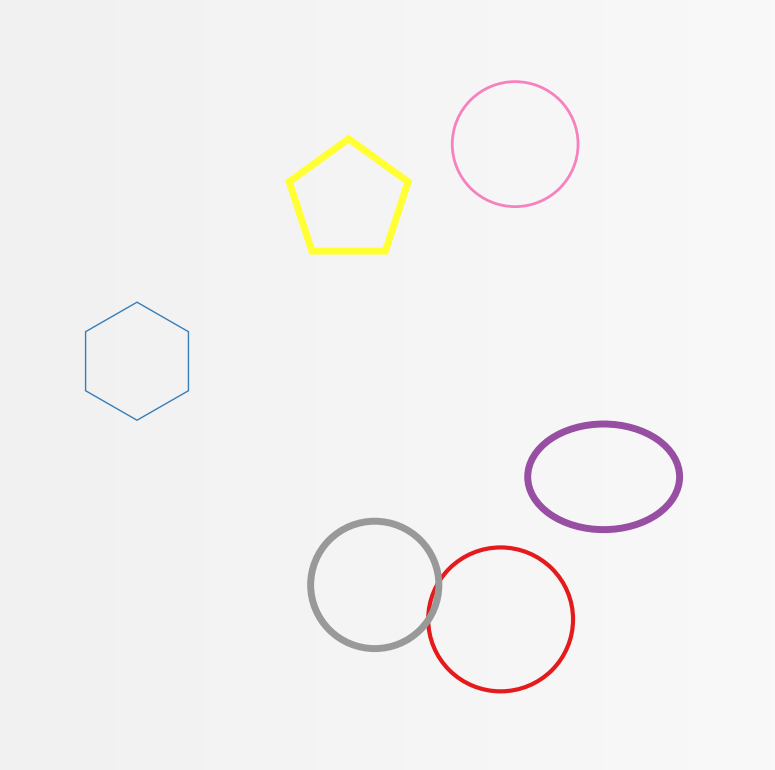[{"shape": "circle", "thickness": 1.5, "radius": 0.47, "center": [0.646, 0.196]}, {"shape": "hexagon", "thickness": 0.5, "radius": 0.38, "center": [0.177, 0.531]}, {"shape": "oval", "thickness": 2.5, "radius": 0.49, "center": [0.779, 0.381]}, {"shape": "pentagon", "thickness": 2.5, "radius": 0.4, "center": [0.45, 0.739]}, {"shape": "circle", "thickness": 1, "radius": 0.41, "center": [0.665, 0.813]}, {"shape": "circle", "thickness": 2.5, "radius": 0.41, "center": [0.484, 0.24]}]